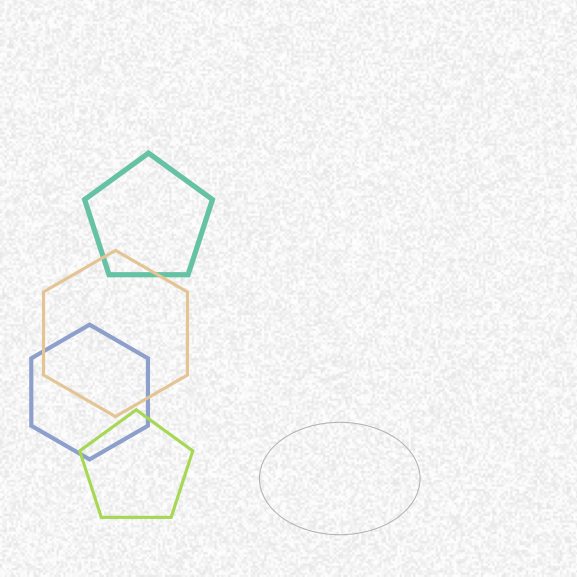[{"shape": "pentagon", "thickness": 2.5, "radius": 0.58, "center": [0.257, 0.618]}, {"shape": "hexagon", "thickness": 2, "radius": 0.58, "center": [0.155, 0.32]}, {"shape": "pentagon", "thickness": 1.5, "radius": 0.51, "center": [0.236, 0.187]}, {"shape": "hexagon", "thickness": 1.5, "radius": 0.72, "center": [0.2, 0.422]}, {"shape": "oval", "thickness": 0.5, "radius": 0.7, "center": [0.588, 0.171]}]